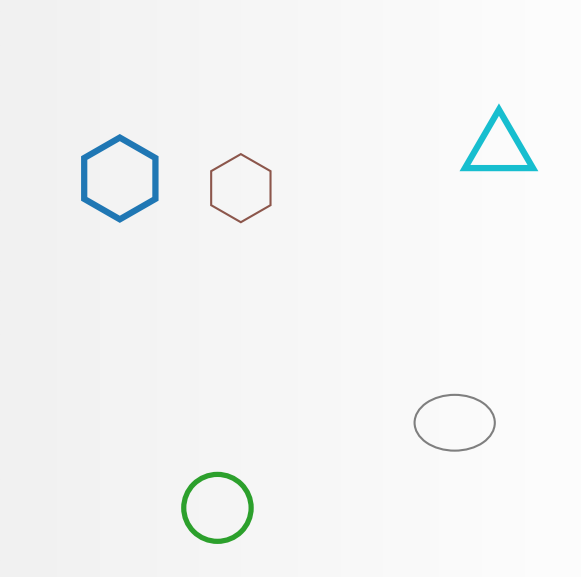[{"shape": "hexagon", "thickness": 3, "radius": 0.35, "center": [0.206, 0.69]}, {"shape": "circle", "thickness": 2.5, "radius": 0.29, "center": [0.374, 0.12]}, {"shape": "hexagon", "thickness": 1, "radius": 0.29, "center": [0.414, 0.673]}, {"shape": "oval", "thickness": 1, "radius": 0.35, "center": [0.782, 0.267]}, {"shape": "triangle", "thickness": 3, "radius": 0.34, "center": [0.858, 0.742]}]